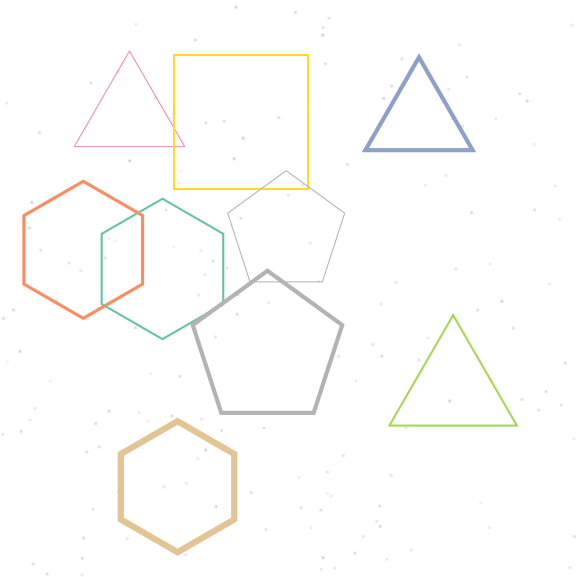[{"shape": "hexagon", "thickness": 1, "radius": 0.61, "center": [0.281, 0.533]}, {"shape": "hexagon", "thickness": 1.5, "radius": 0.59, "center": [0.144, 0.567]}, {"shape": "triangle", "thickness": 2, "radius": 0.54, "center": [0.726, 0.793]}, {"shape": "triangle", "thickness": 0.5, "radius": 0.55, "center": [0.224, 0.8]}, {"shape": "triangle", "thickness": 1, "radius": 0.64, "center": [0.785, 0.326]}, {"shape": "square", "thickness": 1, "radius": 0.58, "center": [0.418, 0.787]}, {"shape": "hexagon", "thickness": 3, "radius": 0.57, "center": [0.307, 0.156]}, {"shape": "pentagon", "thickness": 0.5, "radius": 0.53, "center": [0.496, 0.597]}, {"shape": "pentagon", "thickness": 2, "radius": 0.68, "center": [0.463, 0.394]}]